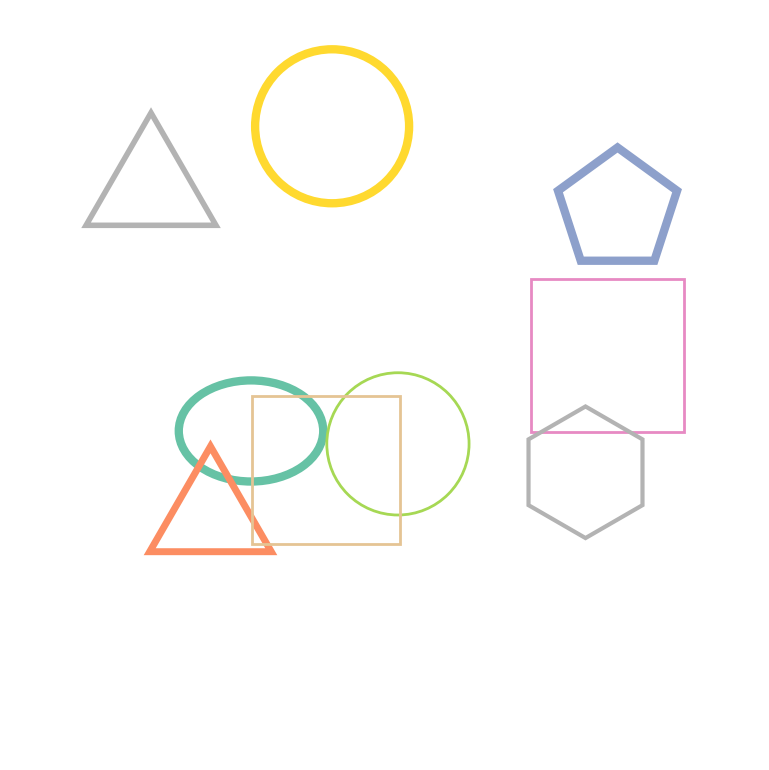[{"shape": "oval", "thickness": 3, "radius": 0.47, "center": [0.326, 0.44]}, {"shape": "triangle", "thickness": 2.5, "radius": 0.46, "center": [0.273, 0.329]}, {"shape": "pentagon", "thickness": 3, "radius": 0.41, "center": [0.802, 0.727]}, {"shape": "square", "thickness": 1, "radius": 0.5, "center": [0.789, 0.538]}, {"shape": "circle", "thickness": 1, "radius": 0.46, "center": [0.517, 0.424]}, {"shape": "circle", "thickness": 3, "radius": 0.5, "center": [0.431, 0.836]}, {"shape": "square", "thickness": 1, "radius": 0.48, "center": [0.424, 0.39]}, {"shape": "hexagon", "thickness": 1.5, "radius": 0.43, "center": [0.76, 0.387]}, {"shape": "triangle", "thickness": 2, "radius": 0.49, "center": [0.196, 0.756]}]